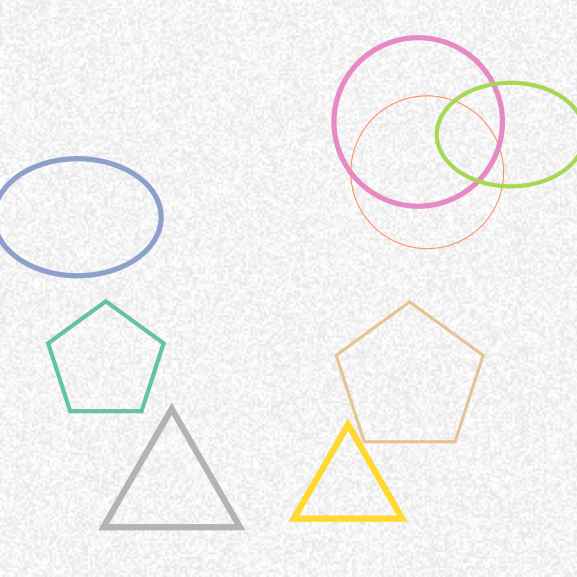[{"shape": "pentagon", "thickness": 2, "radius": 0.53, "center": [0.183, 0.372]}, {"shape": "circle", "thickness": 0.5, "radius": 0.66, "center": [0.74, 0.701]}, {"shape": "oval", "thickness": 2.5, "radius": 0.72, "center": [0.134, 0.623]}, {"shape": "circle", "thickness": 2.5, "radius": 0.73, "center": [0.724, 0.788]}, {"shape": "oval", "thickness": 2, "radius": 0.64, "center": [0.884, 0.766]}, {"shape": "triangle", "thickness": 3, "radius": 0.54, "center": [0.603, 0.155]}, {"shape": "pentagon", "thickness": 1.5, "radius": 0.67, "center": [0.709, 0.342]}, {"shape": "triangle", "thickness": 3, "radius": 0.68, "center": [0.297, 0.155]}]